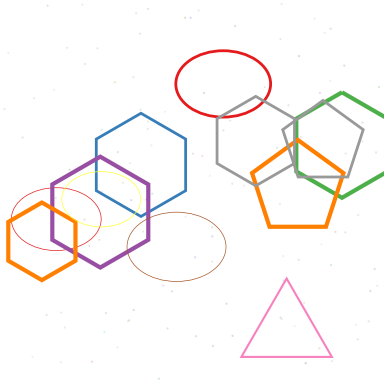[{"shape": "oval", "thickness": 0.5, "radius": 0.58, "center": [0.146, 0.431]}, {"shape": "oval", "thickness": 2, "radius": 0.62, "center": [0.58, 0.782]}, {"shape": "hexagon", "thickness": 2, "radius": 0.67, "center": [0.366, 0.572]}, {"shape": "hexagon", "thickness": 3, "radius": 0.68, "center": [0.888, 0.623]}, {"shape": "hexagon", "thickness": 3, "radius": 0.72, "center": [0.261, 0.449]}, {"shape": "pentagon", "thickness": 3, "radius": 0.62, "center": [0.773, 0.512]}, {"shape": "hexagon", "thickness": 3, "radius": 0.5, "center": [0.109, 0.373]}, {"shape": "oval", "thickness": 0.5, "radius": 0.51, "center": [0.263, 0.482]}, {"shape": "oval", "thickness": 0.5, "radius": 0.64, "center": [0.459, 0.359]}, {"shape": "triangle", "thickness": 1.5, "radius": 0.68, "center": [0.744, 0.141]}, {"shape": "hexagon", "thickness": 2, "radius": 0.58, "center": [0.664, 0.634]}, {"shape": "pentagon", "thickness": 2, "radius": 0.55, "center": [0.839, 0.629]}]